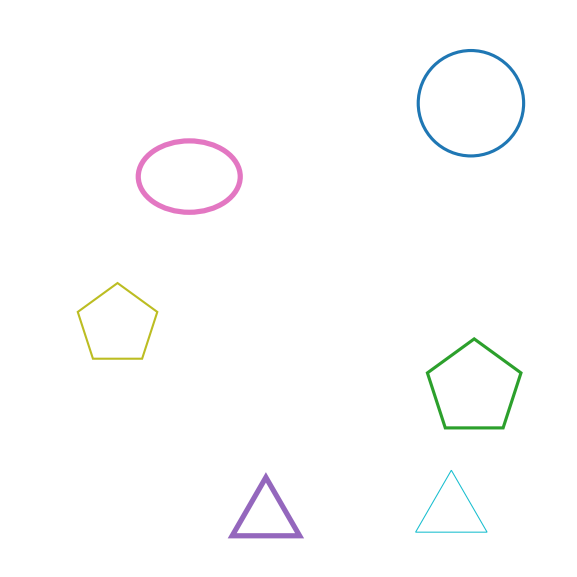[{"shape": "circle", "thickness": 1.5, "radius": 0.46, "center": [0.815, 0.82]}, {"shape": "pentagon", "thickness": 1.5, "radius": 0.43, "center": [0.821, 0.327]}, {"shape": "triangle", "thickness": 2.5, "radius": 0.34, "center": [0.46, 0.105]}, {"shape": "oval", "thickness": 2.5, "radius": 0.44, "center": [0.328, 0.693]}, {"shape": "pentagon", "thickness": 1, "radius": 0.36, "center": [0.204, 0.437]}, {"shape": "triangle", "thickness": 0.5, "radius": 0.36, "center": [0.782, 0.113]}]